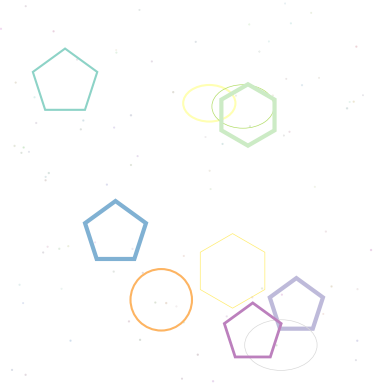[{"shape": "pentagon", "thickness": 1.5, "radius": 0.44, "center": [0.169, 0.786]}, {"shape": "oval", "thickness": 1.5, "radius": 0.34, "center": [0.544, 0.732]}, {"shape": "pentagon", "thickness": 3, "radius": 0.36, "center": [0.77, 0.205]}, {"shape": "pentagon", "thickness": 3, "radius": 0.42, "center": [0.3, 0.395]}, {"shape": "circle", "thickness": 1.5, "radius": 0.4, "center": [0.419, 0.221]}, {"shape": "oval", "thickness": 0.5, "radius": 0.4, "center": [0.631, 0.723]}, {"shape": "oval", "thickness": 0.5, "radius": 0.47, "center": [0.73, 0.104]}, {"shape": "pentagon", "thickness": 2, "radius": 0.39, "center": [0.656, 0.136]}, {"shape": "hexagon", "thickness": 3, "radius": 0.4, "center": [0.644, 0.701]}, {"shape": "hexagon", "thickness": 0.5, "radius": 0.48, "center": [0.604, 0.296]}]